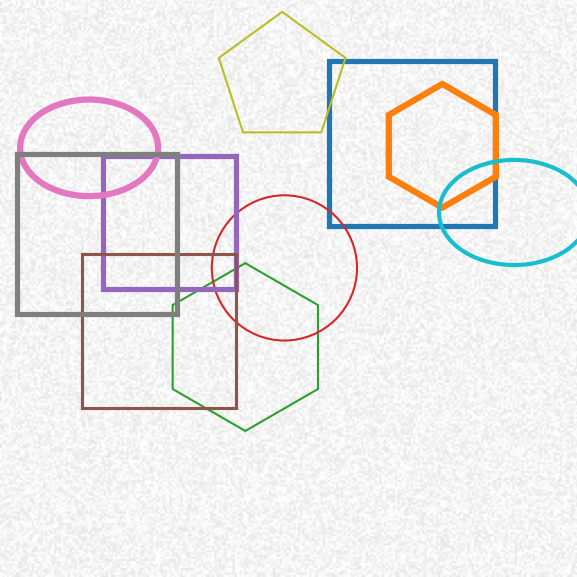[{"shape": "square", "thickness": 2.5, "radius": 0.72, "center": [0.714, 0.75]}, {"shape": "hexagon", "thickness": 3, "radius": 0.54, "center": [0.766, 0.747]}, {"shape": "hexagon", "thickness": 1, "radius": 0.73, "center": [0.425, 0.398]}, {"shape": "circle", "thickness": 1, "radius": 0.63, "center": [0.492, 0.535]}, {"shape": "square", "thickness": 2.5, "radius": 0.58, "center": [0.293, 0.614]}, {"shape": "square", "thickness": 1.5, "radius": 0.67, "center": [0.275, 0.426]}, {"shape": "oval", "thickness": 3, "radius": 0.6, "center": [0.154, 0.743]}, {"shape": "square", "thickness": 2.5, "radius": 0.69, "center": [0.168, 0.593]}, {"shape": "pentagon", "thickness": 1, "radius": 0.58, "center": [0.489, 0.863]}, {"shape": "oval", "thickness": 2, "radius": 0.65, "center": [0.89, 0.631]}]